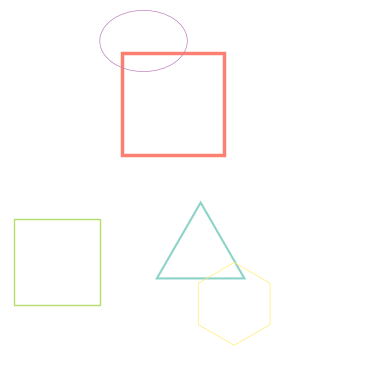[{"shape": "triangle", "thickness": 1.5, "radius": 0.66, "center": [0.521, 0.342]}, {"shape": "square", "thickness": 2.5, "radius": 0.67, "center": [0.449, 0.73]}, {"shape": "square", "thickness": 1, "radius": 0.56, "center": [0.148, 0.319]}, {"shape": "oval", "thickness": 0.5, "radius": 0.57, "center": [0.373, 0.894]}, {"shape": "hexagon", "thickness": 0.5, "radius": 0.54, "center": [0.608, 0.211]}]